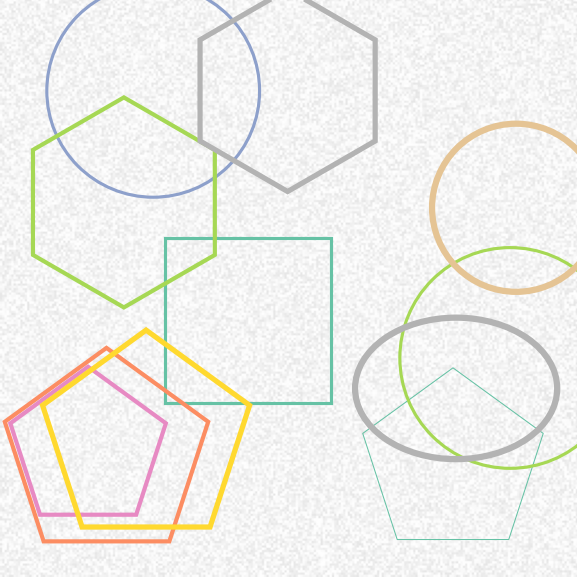[{"shape": "square", "thickness": 1.5, "radius": 0.72, "center": [0.429, 0.444]}, {"shape": "pentagon", "thickness": 0.5, "radius": 0.82, "center": [0.784, 0.198]}, {"shape": "pentagon", "thickness": 2, "radius": 0.93, "center": [0.184, 0.212]}, {"shape": "circle", "thickness": 1.5, "radius": 0.92, "center": [0.265, 0.842]}, {"shape": "pentagon", "thickness": 2, "radius": 0.71, "center": [0.153, 0.222]}, {"shape": "circle", "thickness": 1.5, "radius": 0.96, "center": [0.883, 0.379]}, {"shape": "hexagon", "thickness": 2, "radius": 0.91, "center": [0.215, 0.649]}, {"shape": "pentagon", "thickness": 2.5, "radius": 0.94, "center": [0.253, 0.239]}, {"shape": "circle", "thickness": 3, "radius": 0.73, "center": [0.894, 0.639]}, {"shape": "oval", "thickness": 3, "radius": 0.88, "center": [0.79, 0.327]}, {"shape": "hexagon", "thickness": 2.5, "radius": 0.88, "center": [0.498, 0.843]}]